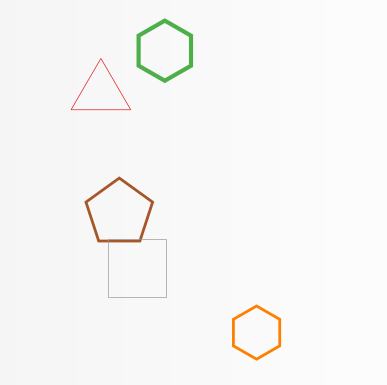[{"shape": "triangle", "thickness": 0.5, "radius": 0.44, "center": [0.26, 0.759]}, {"shape": "hexagon", "thickness": 3, "radius": 0.39, "center": [0.425, 0.868]}, {"shape": "hexagon", "thickness": 2, "radius": 0.35, "center": [0.662, 0.136]}, {"shape": "pentagon", "thickness": 2, "radius": 0.45, "center": [0.308, 0.447]}, {"shape": "square", "thickness": 0.5, "radius": 0.38, "center": [0.354, 0.303]}]